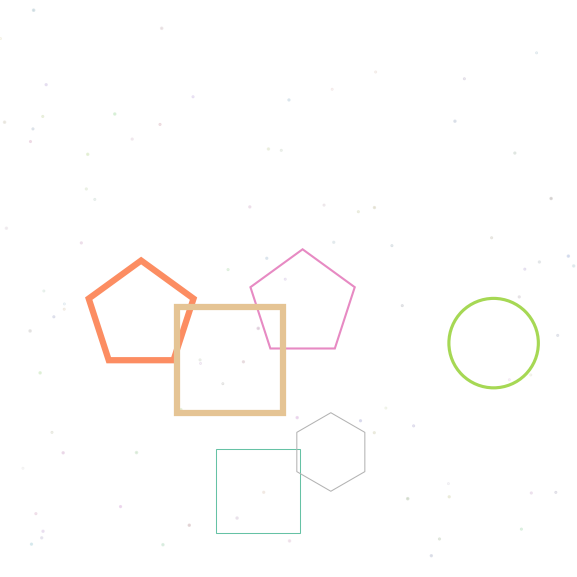[{"shape": "square", "thickness": 0.5, "radius": 0.37, "center": [0.447, 0.149]}, {"shape": "pentagon", "thickness": 3, "radius": 0.48, "center": [0.244, 0.453]}, {"shape": "pentagon", "thickness": 1, "radius": 0.47, "center": [0.524, 0.473]}, {"shape": "circle", "thickness": 1.5, "radius": 0.39, "center": [0.855, 0.405]}, {"shape": "square", "thickness": 3, "radius": 0.46, "center": [0.398, 0.376]}, {"shape": "hexagon", "thickness": 0.5, "radius": 0.34, "center": [0.573, 0.216]}]